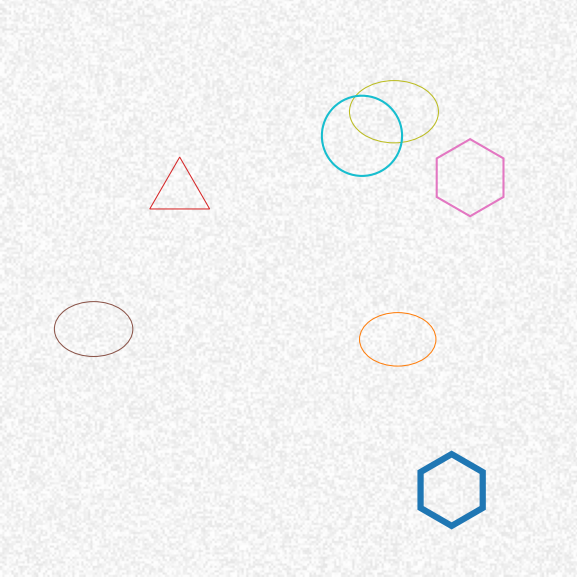[{"shape": "hexagon", "thickness": 3, "radius": 0.31, "center": [0.782, 0.151]}, {"shape": "oval", "thickness": 0.5, "radius": 0.33, "center": [0.689, 0.412]}, {"shape": "triangle", "thickness": 0.5, "radius": 0.3, "center": [0.311, 0.667]}, {"shape": "oval", "thickness": 0.5, "radius": 0.34, "center": [0.162, 0.429]}, {"shape": "hexagon", "thickness": 1, "radius": 0.33, "center": [0.814, 0.691]}, {"shape": "oval", "thickness": 0.5, "radius": 0.39, "center": [0.682, 0.806]}, {"shape": "circle", "thickness": 1, "radius": 0.35, "center": [0.627, 0.764]}]